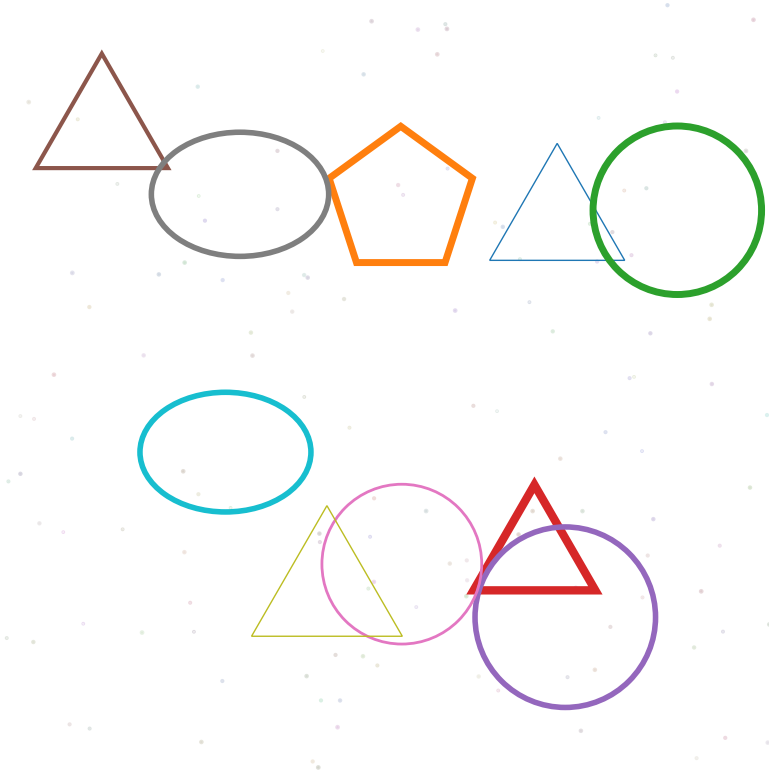[{"shape": "triangle", "thickness": 0.5, "radius": 0.51, "center": [0.724, 0.713]}, {"shape": "pentagon", "thickness": 2.5, "radius": 0.49, "center": [0.52, 0.738]}, {"shape": "circle", "thickness": 2.5, "radius": 0.55, "center": [0.88, 0.727]}, {"shape": "triangle", "thickness": 3, "radius": 0.46, "center": [0.694, 0.279]}, {"shape": "circle", "thickness": 2, "radius": 0.59, "center": [0.734, 0.198]}, {"shape": "triangle", "thickness": 1.5, "radius": 0.5, "center": [0.132, 0.831]}, {"shape": "circle", "thickness": 1, "radius": 0.52, "center": [0.522, 0.267]}, {"shape": "oval", "thickness": 2, "radius": 0.58, "center": [0.312, 0.748]}, {"shape": "triangle", "thickness": 0.5, "radius": 0.57, "center": [0.425, 0.23]}, {"shape": "oval", "thickness": 2, "radius": 0.56, "center": [0.293, 0.413]}]